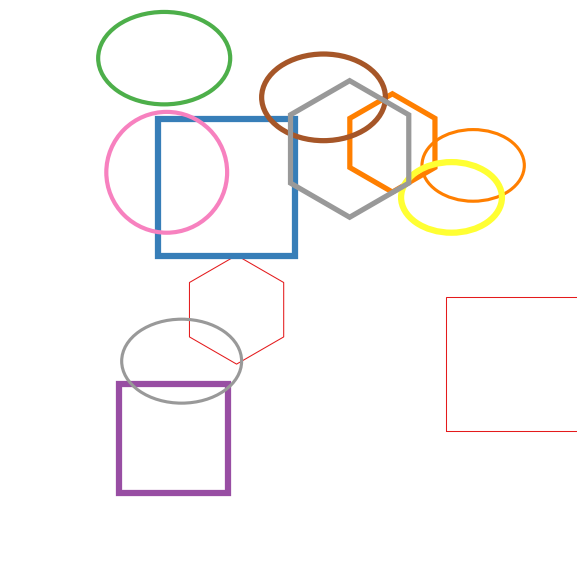[{"shape": "square", "thickness": 0.5, "radius": 0.58, "center": [0.889, 0.369]}, {"shape": "hexagon", "thickness": 0.5, "radius": 0.47, "center": [0.41, 0.463]}, {"shape": "square", "thickness": 3, "radius": 0.59, "center": [0.392, 0.674]}, {"shape": "oval", "thickness": 2, "radius": 0.57, "center": [0.284, 0.898]}, {"shape": "square", "thickness": 3, "radius": 0.47, "center": [0.3, 0.241]}, {"shape": "oval", "thickness": 1.5, "radius": 0.44, "center": [0.819, 0.713]}, {"shape": "hexagon", "thickness": 2.5, "radius": 0.43, "center": [0.679, 0.752]}, {"shape": "oval", "thickness": 3, "radius": 0.44, "center": [0.782, 0.657]}, {"shape": "oval", "thickness": 2.5, "radius": 0.54, "center": [0.56, 0.831]}, {"shape": "circle", "thickness": 2, "radius": 0.52, "center": [0.289, 0.701]}, {"shape": "hexagon", "thickness": 2.5, "radius": 0.59, "center": [0.605, 0.741]}, {"shape": "oval", "thickness": 1.5, "radius": 0.52, "center": [0.315, 0.374]}]